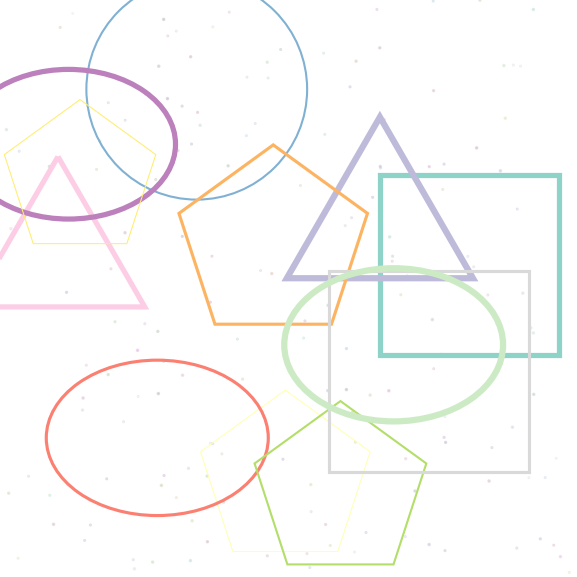[{"shape": "square", "thickness": 2.5, "radius": 0.78, "center": [0.813, 0.54]}, {"shape": "pentagon", "thickness": 0.5, "radius": 0.77, "center": [0.494, 0.169]}, {"shape": "triangle", "thickness": 3, "radius": 0.93, "center": [0.658, 0.61]}, {"shape": "oval", "thickness": 1.5, "radius": 0.96, "center": [0.272, 0.241]}, {"shape": "circle", "thickness": 1, "radius": 0.96, "center": [0.341, 0.845]}, {"shape": "pentagon", "thickness": 1.5, "radius": 0.86, "center": [0.473, 0.577]}, {"shape": "pentagon", "thickness": 1, "radius": 0.78, "center": [0.59, 0.148]}, {"shape": "triangle", "thickness": 2.5, "radius": 0.87, "center": [0.1, 0.554]}, {"shape": "square", "thickness": 1.5, "radius": 0.87, "center": [0.743, 0.356]}, {"shape": "oval", "thickness": 2.5, "radius": 0.93, "center": [0.119, 0.749]}, {"shape": "oval", "thickness": 3, "radius": 0.95, "center": [0.682, 0.402]}, {"shape": "pentagon", "thickness": 0.5, "radius": 0.69, "center": [0.139, 0.689]}]